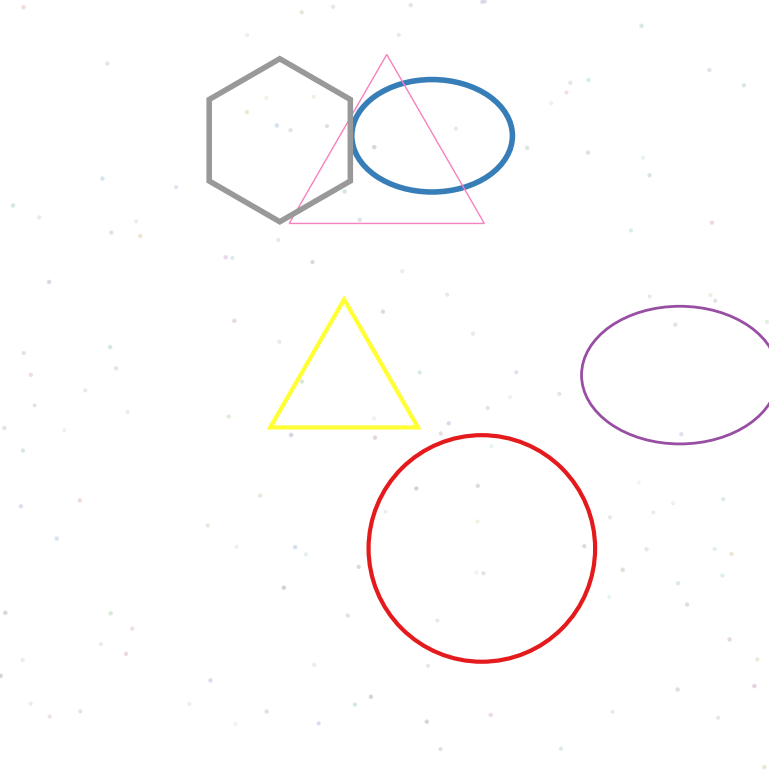[{"shape": "circle", "thickness": 1.5, "radius": 0.74, "center": [0.626, 0.288]}, {"shape": "oval", "thickness": 2, "radius": 0.52, "center": [0.561, 0.824]}, {"shape": "oval", "thickness": 1, "radius": 0.64, "center": [0.883, 0.513]}, {"shape": "triangle", "thickness": 1.5, "radius": 0.55, "center": [0.447, 0.5]}, {"shape": "triangle", "thickness": 0.5, "radius": 0.73, "center": [0.502, 0.783]}, {"shape": "hexagon", "thickness": 2, "radius": 0.53, "center": [0.363, 0.818]}]